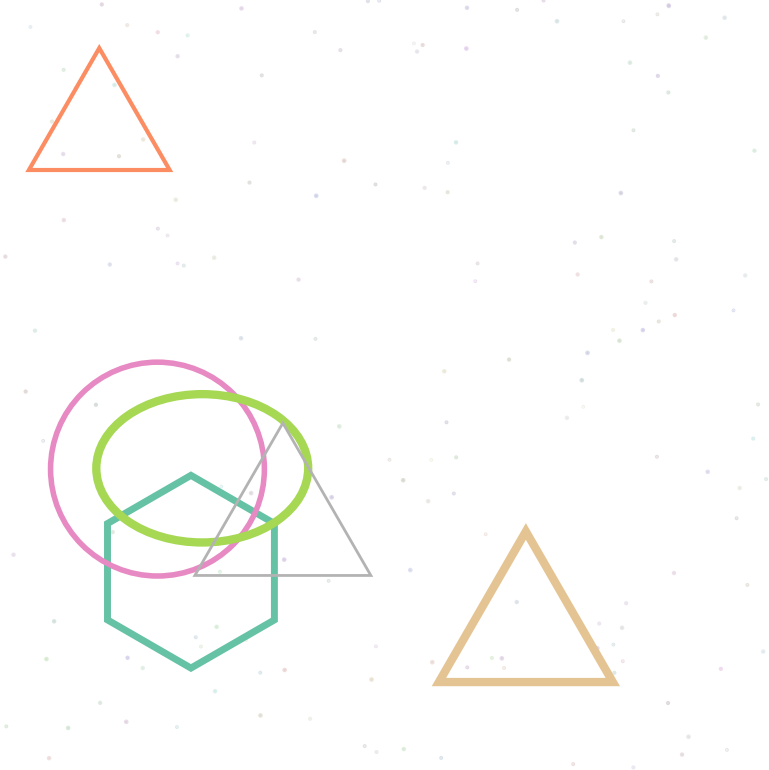[{"shape": "hexagon", "thickness": 2.5, "radius": 0.63, "center": [0.248, 0.258]}, {"shape": "triangle", "thickness": 1.5, "radius": 0.53, "center": [0.129, 0.832]}, {"shape": "circle", "thickness": 2, "radius": 0.69, "center": [0.205, 0.391]}, {"shape": "oval", "thickness": 3, "radius": 0.69, "center": [0.263, 0.392]}, {"shape": "triangle", "thickness": 3, "radius": 0.65, "center": [0.683, 0.179]}, {"shape": "triangle", "thickness": 1, "radius": 0.66, "center": [0.367, 0.319]}]